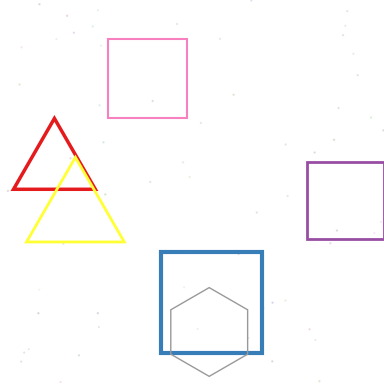[{"shape": "triangle", "thickness": 2.5, "radius": 0.61, "center": [0.141, 0.57]}, {"shape": "square", "thickness": 3, "radius": 0.66, "center": [0.549, 0.214]}, {"shape": "square", "thickness": 2, "radius": 0.5, "center": [0.898, 0.479]}, {"shape": "triangle", "thickness": 2, "radius": 0.73, "center": [0.196, 0.445]}, {"shape": "square", "thickness": 1.5, "radius": 0.51, "center": [0.383, 0.796]}, {"shape": "hexagon", "thickness": 1, "radius": 0.58, "center": [0.543, 0.138]}]